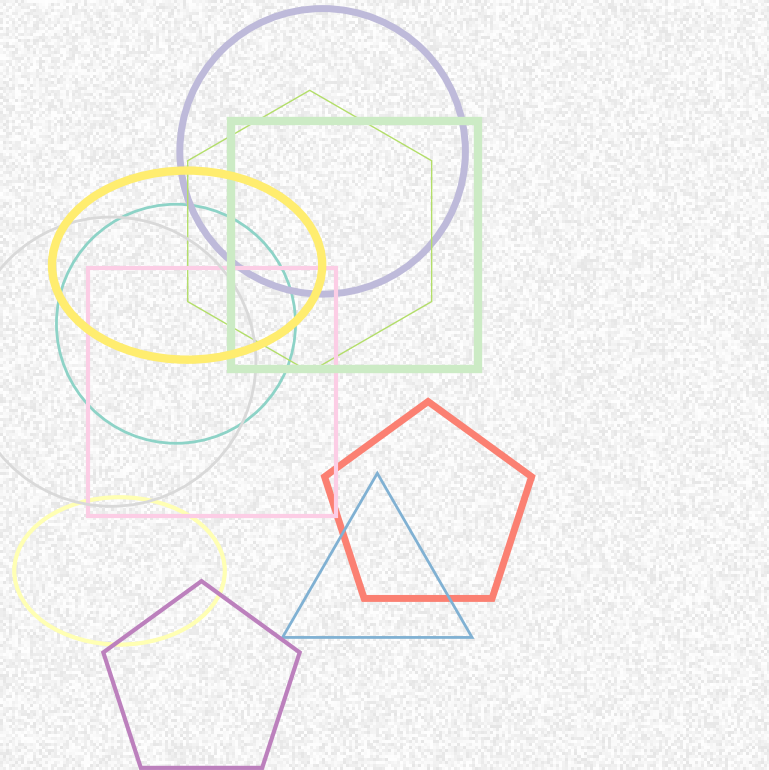[{"shape": "circle", "thickness": 1, "radius": 0.78, "center": [0.229, 0.58]}, {"shape": "oval", "thickness": 1.5, "radius": 0.68, "center": [0.155, 0.259]}, {"shape": "circle", "thickness": 2.5, "radius": 0.93, "center": [0.419, 0.803]}, {"shape": "pentagon", "thickness": 2.5, "radius": 0.71, "center": [0.556, 0.337]}, {"shape": "triangle", "thickness": 1, "radius": 0.71, "center": [0.49, 0.243]}, {"shape": "hexagon", "thickness": 0.5, "radius": 0.91, "center": [0.402, 0.7]}, {"shape": "square", "thickness": 1.5, "radius": 0.81, "center": [0.275, 0.491]}, {"shape": "circle", "thickness": 1, "radius": 0.94, "center": [0.145, 0.53]}, {"shape": "pentagon", "thickness": 1.5, "radius": 0.67, "center": [0.262, 0.111]}, {"shape": "square", "thickness": 3, "radius": 0.8, "center": [0.46, 0.682]}, {"shape": "oval", "thickness": 3, "radius": 0.88, "center": [0.243, 0.656]}]